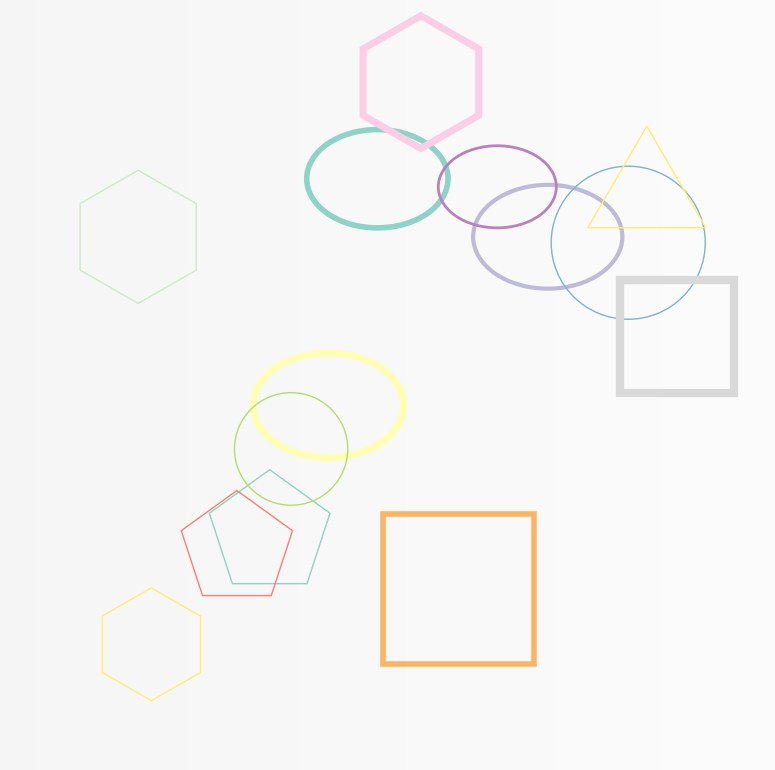[{"shape": "oval", "thickness": 2, "radius": 0.46, "center": [0.487, 0.768]}, {"shape": "pentagon", "thickness": 0.5, "radius": 0.41, "center": [0.348, 0.308]}, {"shape": "oval", "thickness": 2.5, "radius": 0.49, "center": [0.424, 0.474]}, {"shape": "oval", "thickness": 1.5, "radius": 0.48, "center": [0.707, 0.693]}, {"shape": "pentagon", "thickness": 0.5, "radius": 0.38, "center": [0.306, 0.288]}, {"shape": "circle", "thickness": 0.5, "radius": 0.5, "center": [0.811, 0.685]}, {"shape": "square", "thickness": 2, "radius": 0.49, "center": [0.591, 0.235]}, {"shape": "circle", "thickness": 0.5, "radius": 0.37, "center": [0.376, 0.417]}, {"shape": "hexagon", "thickness": 2.5, "radius": 0.43, "center": [0.543, 0.893]}, {"shape": "square", "thickness": 3, "radius": 0.37, "center": [0.874, 0.563]}, {"shape": "oval", "thickness": 1, "radius": 0.38, "center": [0.642, 0.757]}, {"shape": "hexagon", "thickness": 0.5, "radius": 0.43, "center": [0.178, 0.692]}, {"shape": "hexagon", "thickness": 0.5, "radius": 0.37, "center": [0.195, 0.163]}, {"shape": "triangle", "thickness": 0.5, "radius": 0.44, "center": [0.835, 0.748]}]